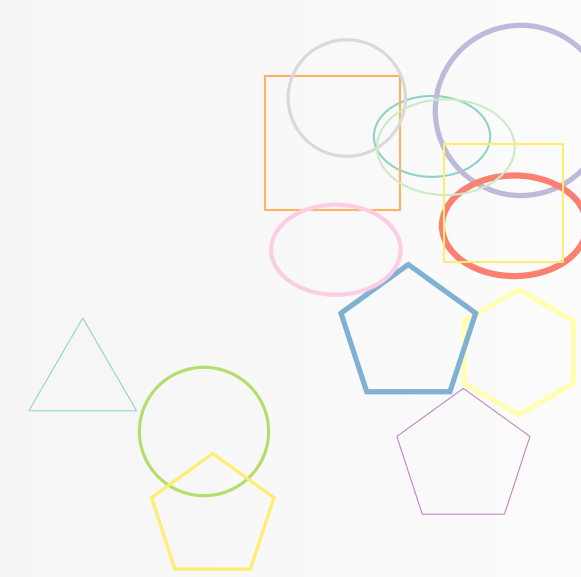[{"shape": "oval", "thickness": 1, "radius": 0.5, "center": [0.743, 0.763]}, {"shape": "triangle", "thickness": 0.5, "radius": 0.54, "center": [0.142, 0.341]}, {"shape": "hexagon", "thickness": 2.5, "radius": 0.54, "center": [0.893, 0.389]}, {"shape": "circle", "thickness": 2.5, "radius": 0.74, "center": [0.896, 0.808]}, {"shape": "oval", "thickness": 3, "radius": 0.62, "center": [0.885, 0.608]}, {"shape": "pentagon", "thickness": 2.5, "radius": 0.61, "center": [0.702, 0.419]}, {"shape": "square", "thickness": 1, "radius": 0.58, "center": [0.573, 0.752]}, {"shape": "circle", "thickness": 1.5, "radius": 0.56, "center": [0.351, 0.252]}, {"shape": "oval", "thickness": 2, "radius": 0.56, "center": [0.578, 0.567]}, {"shape": "circle", "thickness": 1.5, "radius": 0.5, "center": [0.597, 0.829]}, {"shape": "pentagon", "thickness": 0.5, "radius": 0.6, "center": [0.797, 0.206]}, {"shape": "oval", "thickness": 1, "radius": 0.59, "center": [0.767, 0.744]}, {"shape": "pentagon", "thickness": 1.5, "radius": 0.55, "center": [0.366, 0.103]}, {"shape": "square", "thickness": 1, "radius": 0.51, "center": [0.866, 0.648]}]